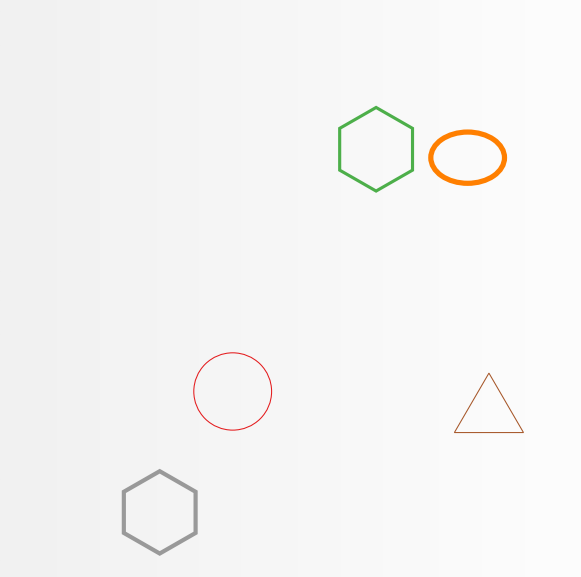[{"shape": "circle", "thickness": 0.5, "radius": 0.33, "center": [0.4, 0.321]}, {"shape": "hexagon", "thickness": 1.5, "radius": 0.36, "center": [0.647, 0.741]}, {"shape": "oval", "thickness": 2.5, "radius": 0.32, "center": [0.805, 0.726]}, {"shape": "triangle", "thickness": 0.5, "radius": 0.34, "center": [0.841, 0.284]}, {"shape": "hexagon", "thickness": 2, "radius": 0.36, "center": [0.275, 0.112]}]